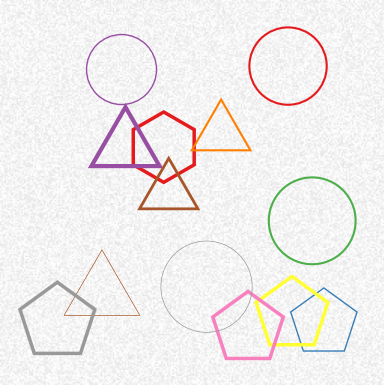[{"shape": "circle", "thickness": 1.5, "radius": 0.5, "center": [0.748, 0.828]}, {"shape": "hexagon", "thickness": 2.5, "radius": 0.46, "center": [0.425, 0.618]}, {"shape": "pentagon", "thickness": 1, "radius": 0.45, "center": [0.841, 0.162]}, {"shape": "circle", "thickness": 1.5, "radius": 0.56, "center": [0.811, 0.426]}, {"shape": "circle", "thickness": 1, "radius": 0.45, "center": [0.316, 0.819]}, {"shape": "triangle", "thickness": 3, "radius": 0.51, "center": [0.326, 0.62]}, {"shape": "triangle", "thickness": 1.5, "radius": 0.44, "center": [0.574, 0.654]}, {"shape": "pentagon", "thickness": 2.5, "radius": 0.49, "center": [0.758, 0.184]}, {"shape": "triangle", "thickness": 0.5, "radius": 0.57, "center": [0.265, 0.238]}, {"shape": "triangle", "thickness": 2, "radius": 0.44, "center": [0.438, 0.501]}, {"shape": "pentagon", "thickness": 2.5, "radius": 0.48, "center": [0.644, 0.147]}, {"shape": "pentagon", "thickness": 2.5, "radius": 0.51, "center": [0.149, 0.165]}, {"shape": "circle", "thickness": 0.5, "radius": 0.59, "center": [0.536, 0.255]}]